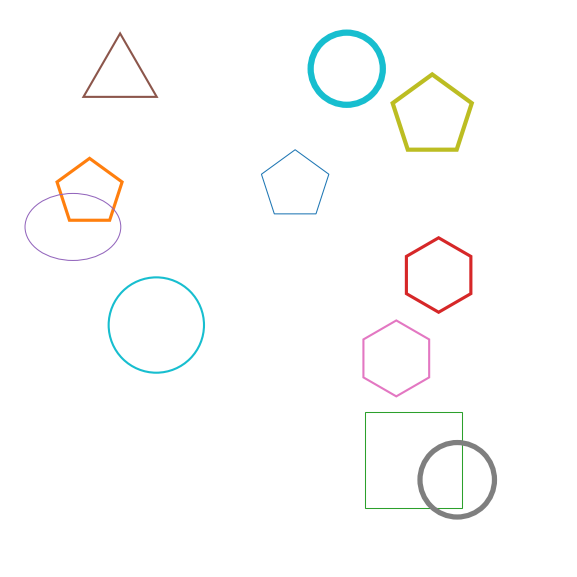[{"shape": "pentagon", "thickness": 0.5, "radius": 0.31, "center": [0.511, 0.678]}, {"shape": "pentagon", "thickness": 1.5, "radius": 0.3, "center": [0.155, 0.666]}, {"shape": "square", "thickness": 0.5, "radius": 0.42, "center": [0.716, 0.203]}, {"shape": "hexagon", "thickness": 1.5, "radius": 0.32, "center": [0.76, 0.523]}, {"shape": "oval", "thickness": 0.5, "radius": 0.41, "center": [0.126, 0.606]}, {"shape": "triangle", "thickness": 1, "radius": 0.37, "center": [0.208, 0.868]}, {"shape": "hexagon", "thickness": 1, "radius": 0.33, "center": [0.686, 0.379]}, {"shape": "circle", "thickness": 2.5, "radius": 0.32, "center": [0.792, 0.168]}, {"shape": "pentagon", "thickness": 2, "radius": 0.36, "center": [0.748, 0.798]}, {"shape": "circle", "thickness": 3, "radius": 0.31, "center": [0.6, 0.88]}, {"shape": "circle", "thickness": 1, "radius": 0.41, "center": [0.271, 0.436]}]